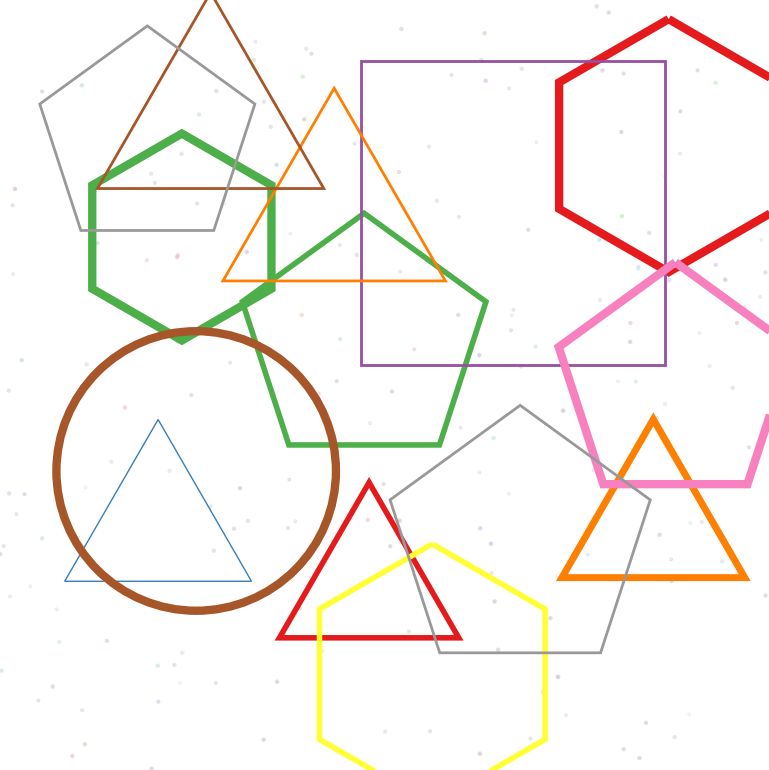[{"shape": "hexagon", "thickness": 3, "radius": 0.82, "center": [0.868, 0.811]}, {"shape": "triangle", "thickness": 2, "radius": 0.67, "center": [0.479, 0.239]}, {"shape": "triangle", "thickness": 0.5, "radius": 0.7, "center": [0.205, 0.315]}, {"shape": "hexagon", "thickness": 3, "radius": 0.67, "center": [0.236, 0.692]}, {"shape": "pentagon", "thickness": 2, "radius": 0.83, "center": [0.473, 0.557]}, {"shape": "square", "thickness": 1, "radius": 0.99, "center": [0.666, 0.724]}, {"shape": "triangle", "thickness": 2.5, "radius": 0.69, "center": [0.848, 0.318]}, {"shape": "triangle", "thickness": 1, "radius": 0.83, "center": [0.434, 0.719]}, {"shape": "hexagon", "thickness": 2, "radius": 0.85, "center": [0.561, 0.124]}, {"shape": "triangle", "thickness": 1, "radius": 0.85, "center": [0.274, 0.84]}, {"shape": "circle", "thickness": 3, "radius": 0.91, "center": [0.255, 0.388]}, {"shape": "pentagon", "thickness": 3, "radius": 0.8, "center": [0.877, 0.5]}, {"shape": "pentagon", "thickness": 1, "radius": 0.73, "center": [0.191, 0.82]}, {"shape": "pentagon", "thickness": 1, "radius": 0.89, "center": [0.676, 0.296]}]